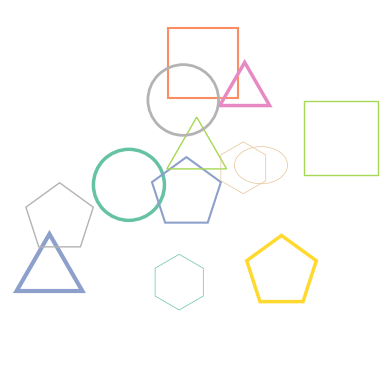[{"shape": "hexagon", "thickness": 0.5, "radius": 0.36, "center": [0.465, 0.267]}, {"shape": "circle", "thickness": 2.5, "radius": 0.46, "center": [0.335, 0.52]}, {"shape": "square", "thickness": 1.5, "radius": 0.45, "center": [0.527, 0.836]}, {"shape": "triangle", "thickness": 3, "radius": 0.49, "center": [0.128, 0.293]}, {"shape": "pentagon", "thickness": 1.5, "radius": 0.47, "center": [0.484, 0.498]}, {"shape": "triangle", "thickness": 2.5, "radius": 0.37, "center": [0.636, 0.763]}, {"shape": "square", "thickness": 1, "radius": 0.48, "center": [0.886, 0.642]}, {"shape": "triangle", "thickness": 1, "radius": 0.45, "center": [0.511, 0.606]}, {"shape": "pentagon", "thickness": 2.5, "radius": 0.48, "center": [0.731, 0.293]}, {"shape": "oval", "thickness": 0.5, "radius": 0.34, "center": [0.678, 0.571]}, {"shape": "hexagon", "thickness": 0.5, "radius": 0.34, "center": [0.632, 0.564]}, {"shape": "pentagon", "thickness": 1, "radius": 0.46, "center": [0.155, 0.433]}, {"shape": "circle", "thickness": 2, "radius": 0.46, "center": [0.476, 0.74]}]